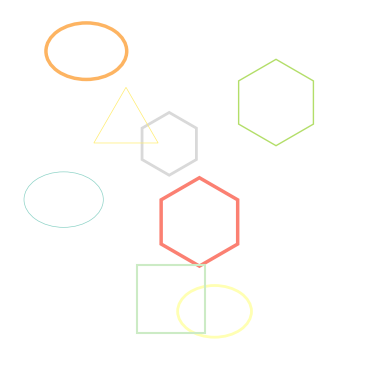[{"shape": "oval", "thickness": 0.5, "radius": 0.52, "center": [0.165, 0.482]}, {"shape": "oval", "thickness": 2, "radius": 0.48, "center": [0.557, 0.191]}, {"shape": "hexagon", "thickness": 2.5, "radius": 0.57, "center": [0.518, 0.424]}, {"shape": "oval", "thickness": 2.5, "radius": 0.52, "center": [0.224, 0.867]}, {"shape": "hexagon", "thickness": 1, "radius": 0.56, "center": [0.717, 0.734]}, {"shape": "hexagon", "thickness": 2, "radius": 0.41, "center": [0.44, 0.626]}, {"shape": "square", "thickness": 1.5, "radius": 0.44, "center": [0.444, 0.224]}, {"shape": "triangle", "thickness": 0.5, "radius": 0.48, "center": [0.327, 0.677]}]